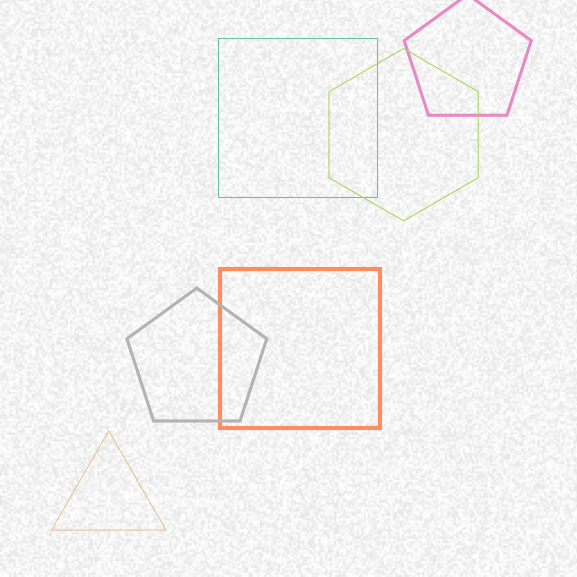[{"shape": "square", "thickness": 0.5, "radius": 0.69, "center": [0.515, 0.796]}, {"shape": "square", "thickness": 2, "radius": 0.69, "center": [0.52, 0.396]}, {"shape": "pentagon", "thickness": 1.5, "radius": 0.58, "center": [0.81, 0.893]}, {"shape": "hexagon", "thickness": 0.5, "radius": 0.75, "center": [0.699, 0.766]}, {"shape": "triangle", "thickness": 0.5, "radius": 0.57, "center": [0.188, 0.138]}, {"shape": "pentagon", "thickness": 1.5, "radius": 0.64, "center": [0.341, 0.373]}]